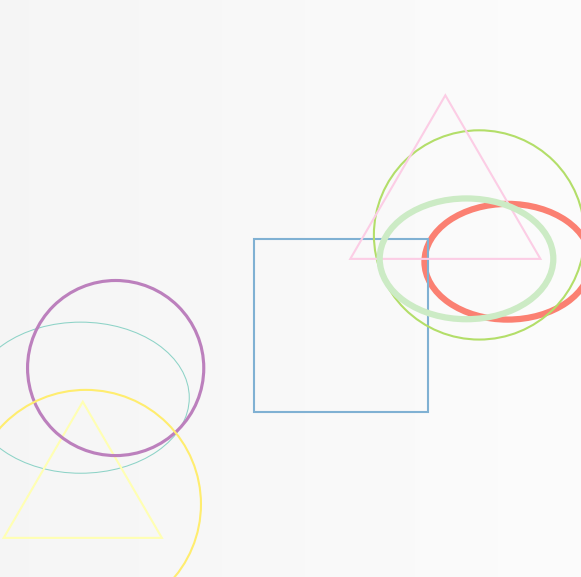[{"shape": "oval", "thickness": 0.5, "radius": 0.93, "center": [0.139, 0.31]}, {"shape": "triangle", "thickness": 1, "radius": 0.79, "center": [0.142, 0.146]}, {"shape": "oval", "thickness": 3, "radius": 0.72, "center": [0.873, 0.546]}, {"shape": "square", "thickness": 1, "radius": 0.75, "center": [0.587, 0.435]}, {"shape": "circle", "thickness": 1, "radius": 0.91, "center": [0.824, 0.592]}, {"shape": "triangle", "thickness": 1, "radius": 0.94, "center": [0.766, 0.645]}, {"shape": "circle", "thickness": 1.5, "radius": 0.76, "center": [0.199, 0.362]}, {"shape": "oval", "thickness": 3, "radius": 0.75, "center": [0.803, 0.551]}, {"shape": "circle", "thickness": 1, "radius": 0.99, "center": [0.148, 0.126]}]